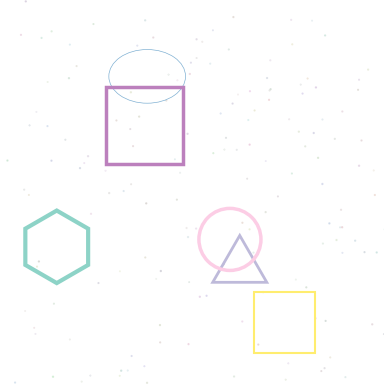[{"shape": "hexagon", "thickness": 3, "radius": 0.47, "center": [0.147, 0.359]}, {"shape": "triangle", "thickness": 2, "radius": 0.41, "center": [0.623, 0.307]}, {"shape": "oval", "thickness": 0.5, "radius": 0.5, "center": [0.382, 0.802]}, {"shape": "circle", "thickness": 2.5, "radius": 0.4, "center": [0.597, 0.378]}, {"shape": "square", "thickness": 2.5, "radius": 0.5, "center": [0.375, 0.674]}, {"shape": "square", "thickness": 1.5, "radius": 0.4, "center": [0.74, 0.163]}]